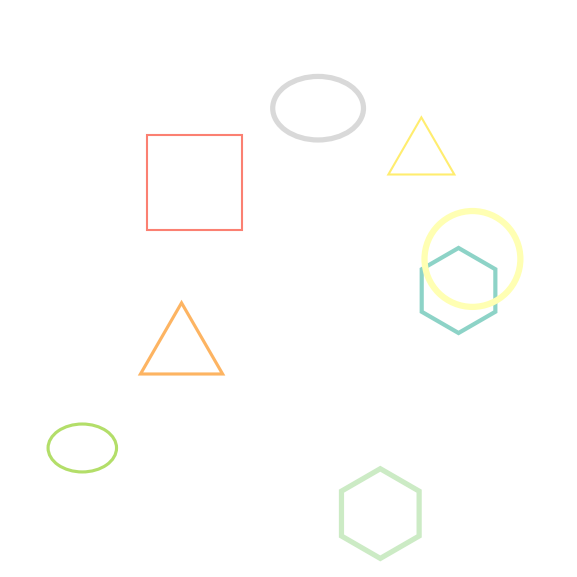[{"shape": "hexagon", "thickness": 2, "radius": 0.37, "center": [0.794, 0.496]}, {"shape": "circle", "thickness": 3, "radius": 0.42, "center": [0.818, 0.551]}, {"shape": "square", "thickness": 1, "radius": 0.41, "center": [0.337, 0.683]}, {"shape": "triangle", "thickness": 1.5, "radius": 0.41, "center": [0.314, 0.393]}, {"shape": "oval", "thickness": 1.5, "radius": 0.3, "center": [0.143, 0.223]}, {"shape": "oval", "thickness": 2.5, "radius": 0.39, "center": [0.551, 0.812]}, {"shape": "hexagon", "thickness": 2.5, "radius": 0.39, "center": [0.659, 0.11]}, {"shape": "triangle", "thickness": 1, "radius": 0.33, "center": [0.73, 0.73]}]